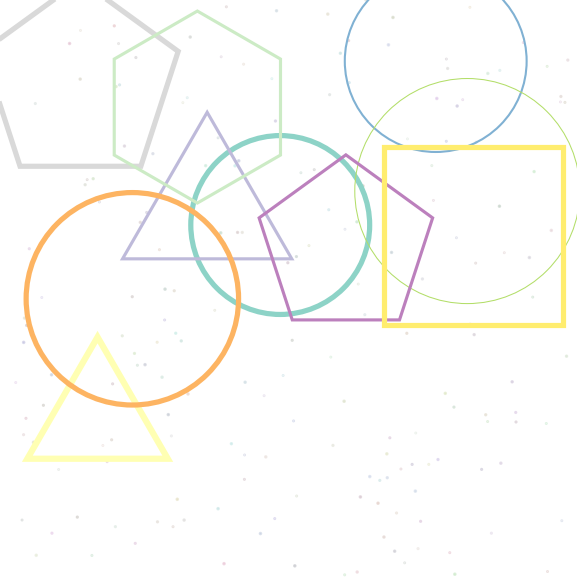[{"shape": "circle", "thickness": 2.5, "radius": 0.77, "center": [0.485, 0.609]}, {"shape": "triangle", "thickness": 3, "radius": 0.7, "center": [0.169, 0.275]}, {"shape": "triangle", "thickness": 1.5, "radius": 0.85, "center": [0.359, 0.636]}, {"shape": "circle", "thickness": 1, "radius": 0.79, "center": [0.754, 0.893]}, {"shape": "circle", "thickness": 2.5, "radius": 0.92, "center": [0.229, 0.482]}, {"shape": "circle", "thickness": 0.5, "radius": 0.97, "center": [0.809, 0.668]}, {"shape": "pentagon", "thickness": 2.5, "radius": 0.89, "center": [0.139, 0.855]}, {"shape": "pentagon", "thickness": 1.5, "radius": 0.79, "center": [0.599, 0.573]}, {"shape": "hexagon", "thickness": 1.5, "radius": 0.83, "center": [0.342, 0.814]}, {"shape": "square", "thickness": 2.5, "radius": 0.77, "center": [0.82, 0.591]}]